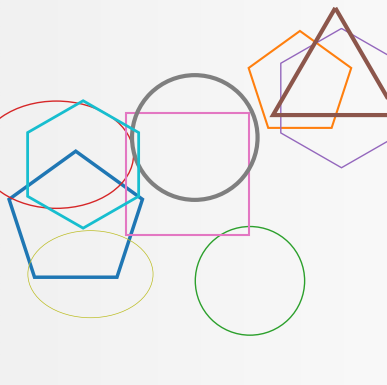[{"shape": "pentagon", "thickness": 2.5, "radius": 0.9, "center": [0.195, 0.426]}, {"shape": "pentagon", "thickness": 1.5, "radius": 0.7, "center": [0.774, 0.78]}, {"shape": "circle", "thickness": 1, "radius": 0.71, "center": [0.645, 0.271]}, {"shape": "oval", "thickness": 1, "radius": 1.0, "center": [0.146, 0.598]}, {"shape": "hexagon", "thickness": 1, "radius": 0.9, "center": [0.881, 0.745]}, {"shape": "triangle", "thickness": 3, "radius": 0.93, "center": [0.865, 0.794]}, {"shape": "square", "thickness": 1.5, "radius": 0.79, "center": [0.484, 0.548]}, {"shape": "circle", "thickness": 3, "radius": 0.81, "center": [0.503, 0.643]}, {"shape": "oval", "thickness": 0.5, "radius": 0.81, "center": [0.233, 0.288]}, {"shape": "hexagon", "thickness": 2, "radius": 0.83, "center": [0.215, 0.573]}]